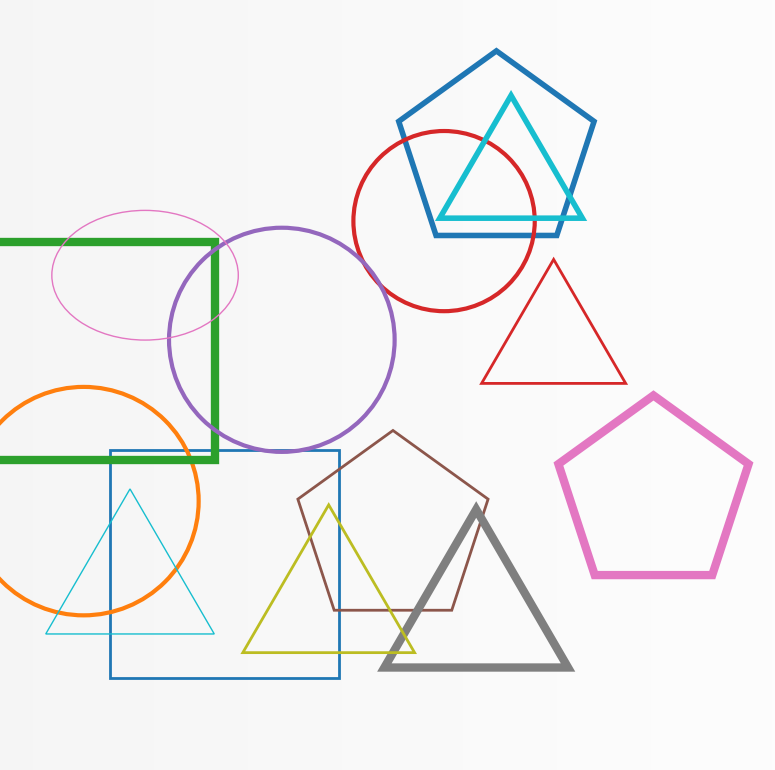[{"shape": "pentagon", "thickness": 2, "radius": 0.66, "center": [0.641, 0.801]}, {"shape": "square", "thickness": 1, "radius": 0.74, "center": [0.289, 0.267]}, {"shape": "circle", "thickness": 1.5, "radius": 0.74, "center": [0.108, 0.349]}, {"shape": "square", "thickness": 3, "radius": 0.71, "center": [0.136, 0.544]}, {"shape": "triangle", "thickness": 1, "radius": 0.54, "center": [0.714, 0.556]}, {"shape": "circle", "thickness": 1.5, "radius": 0.58, "center": [0.573, 0.713]}, {"shape": "circle", "thickness": 1.5, "radius": 0.73, "center": [0.364, 0.559]}, {"shape": "pentagon", "thickness": 1, "radius": 0.65, "center": [0.507, 0.312]}, {"shape": "pentagon", "thickness": 3, "radius": 0.64, "center": [0.843, 0.357]}, {"shape": "oval", "thickness": 0.5, "radius": 0.6, "center": [0.187, 0.643]}, {"shape": "triangle", "thickness": 3, "radius": 0.68, "center": [0.614, 0.202]}, {"shape": "triangle", "thickness": 1, "radius": 0.64, "center": [0.424, 0.216]}, {"shape": "triangle", "thickness": 2, "radius": 0.53, "center": [0.659, 0.77]}, {"shape": "triangle", "thickness": 0.5, "radius": 0.63, "center": [0.168, 0.239]}]